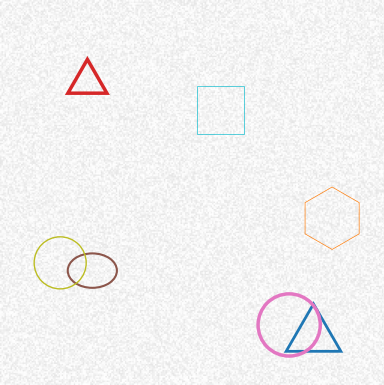[{"shape": "triangle", "thickness": 2, "radius": 0.41, "center": [0.814, 0.129]}, {"shape": "hexagon", "thickness": 0.5, "radius": 0.41, "center": [0.863, 0.433]}, {"shape": "triangle", "thickness": 2.5, "radius": 0.29, "center": [0.227, 0.787]}, {"shape": "oval", "thickness": 1.5, "radius": 0.32, "center": [0.24, 0.297]}, {"shape": "circle", "thickness": 2.5, "radius": 0.4, "center": [0.751, 0.156]}, {"shape": "circle", "thickness": 1, "radius": 0.34, "center": [0.156, 0.317]}, {"shape": "square", "thickness": 0.5, "radius": 0.31, "center": [0.573, 0.714]}]